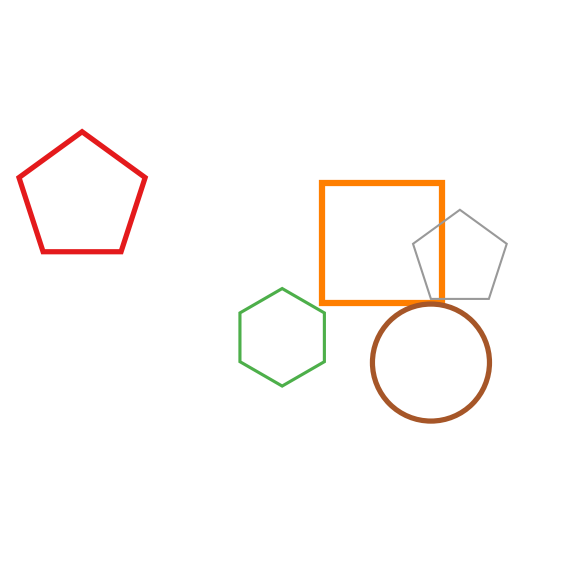[{"shape": "pentagon", "thickness": 2.5, "radius": 0.57, "center": [0.142, 0.656]}, {"shape": "hexagon", "thickness": 1.5, "radius": 0.42, "center": [0.489, 0.415]}, {"shape": "square", "thickness": 3, "radius": 0.52, "center": [0.662, 0.578]}, {"shape": "circle", "thickness": 2.5, "radius": 0.51, "center": [0.746, 0.371]}, {"shape": "pentagon", "thickness": 1, "radius": 0.43, "center": [0.796, 0.551]}]